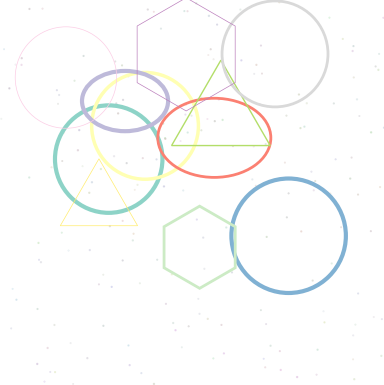[{"shape": "circle", "thickness": 3, "radius": 0.7, "center": [0.282, 0.587]}, {"shape": "circle", "thickness": 2.5, "radius": 0.69, "center": [0.377, 0.673]}, {"shape": "oval", "thickness": 3, "radius": 0.56, "center": [0.325, 0.737]}, {"shape": "oval", "thickness": 2, "radius": 0.73, "center": [0.557, 0.642]}, {"shape": "circle", "thickness": 3, "radius": 0.74, "center": [0.75, 0.388]}, {"shape": "triangle", "thickness": 1, "radius": 0.74, "center": [0.574, 0.696]}, {"shape": "circle", "thickness": 0.5, "radius": 0.66, "center": [0.171, 0.799]}, {"shape": "circle", "thickness": 2, "radius": 0.69, "center": [0.714, 0.86]}, {"shape": "hexagon", "thickness": 0.5, "radius": 0.74, "center": [0.484, 0.859]}, {"shape": "hexagon", "thickness": 2, "radius": 0.53, "center": [0.519, 0.358]}, {"shape": "triangle", "thickness": 0.5, "radius": 0.58, "center": [0.257, 0.472]}]